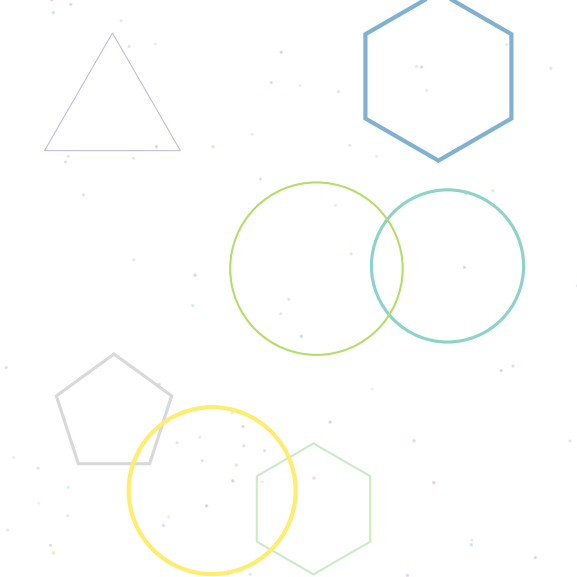[{"shape": "circle", "thickness": 1.5, "radius": 0.66, "center": [0.775, 0.539]}, {"shape": "triangle", "thickness": 0.5, "radius": 0.68, "center": [0.195, 0.806]}, {"shape": "hexagon", "thickness": 2, "radius": 0.73, "center": [0.759, 0.867]}, {"shape": "circle", "thickness": 1, "radius": 0.75, "center": [0.548, 0.534]}, {"shape": "pentagon", "thickness": 1.5, "radius": 0.52, "center": [0.197, 0.281]}, {"shape": "hexagon", "thickness": 1, "radius": 0.57, "center": [0.543, 0.118]}, {"shape": "circle", "thickness": 2, "radius": 0.72, "center": [0.367, 0.15]}]